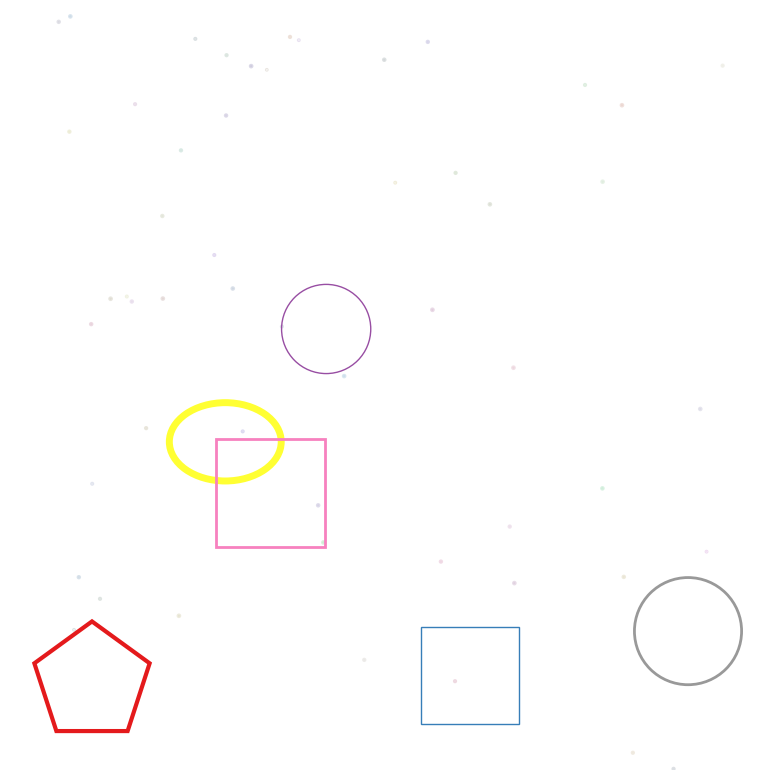[{"shape": "pentagon", "thickness": 1.5, "radius": 0.39, "center": [0.119, 0.114]}, {"shape": "square", "thickness": 0.5, "radius": 0.32, "center": [0.61, 0.123]}, {"shape": "circle", "thickness": 0.5, "radius": 0.29, "center": [0.424, 0.573]}, {"shape": "oval", "thickness": 2.5, "radius": 0.36, "center": [0.293, 0.426]}, {"shape": "square", "thickness": 1, "radius": 0.35, "center": [0.351, 0.36]}, {"shape": "circle", "thickness": 1, "radius": 0.35, "center": [0.894, 0.18]}]